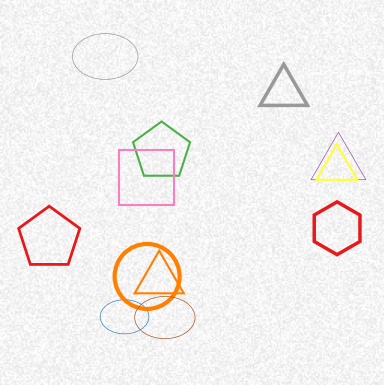[{"shape": "hexagon", "thickness": 2.5, "radius": 0.34, "center": [0.876, 0.407]}, {"shape": "pentagon", "thickness": 2, "radius": 0.42, "center": [0.128, 0.381]}, {"shape": "oval", "thickness": 0.5, "radius": 0.32, "center": [0.323, 0.177]}, {"shape": "pentagon", "thickness": 1.5, "radius": 0.39, "center": [0.42, 0.607]}, {"shape": "triangle", "thickness": 0.5, "radius": 0.41, "center": [0.879, 0.574]}, {"shape": "triangle", "thickness": 1.5, "radius": 0.37, "center": [0.414, 0.275]}, {"shape": "circle", "thickness": 3, "radius": 0.42, "center": [0.382, 0.282]}, {"shape": "triangle", "thickness": 1.5, "radius": 0.31, "center": [0.875, 0.564]}, {"shape": "oval", "thickness": 0.5, "radius": 0.39, "center": [0.428, 0.175]}, {"shape": "square", "thickness": 1.5, "radius": 0.36, "center": [0.381, 0.539]}, {"shape": "oval", "thickness": 0.5, "radius": 0.43, "center": [0.273, 0.853]}, {"shape": "triangle", "thickness": 2.5, "radius": 0.36, "center": [0.737, 0.762]}]